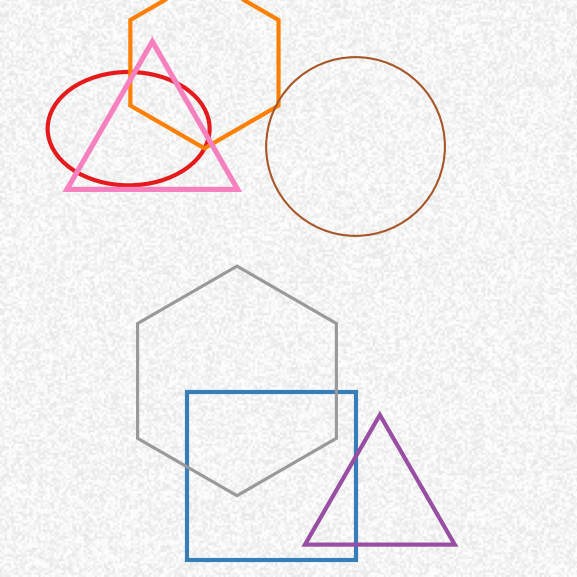[{"shape": "oval", "thickness": 2, "radius": 0.7, "center": [0.223, 0.776]}, {"shape": "square", "thickness": 2, "radius": 0.73, "center": [0.469, 0.175]}, {"shape": "triangle", "thickness": 2, "radius": 0.75, "center": [0.658, 0.131]}, {"shape": "hexagon", "thickness": 2, "radius": 0.74, "center": [0.354, 0.89]}, {"shape": "circle", "thickness": 1, "radius": 0.77, "center": [0.616, 0.745]}, {"shape": "triangle", "thickness": 2.5, "radius": 0.85, "center": [0.264, 0.757]}, {"shape": "hexagon", "thickness": 1.5, "radius": 0.99, "center": [0.41, 0.34]}]